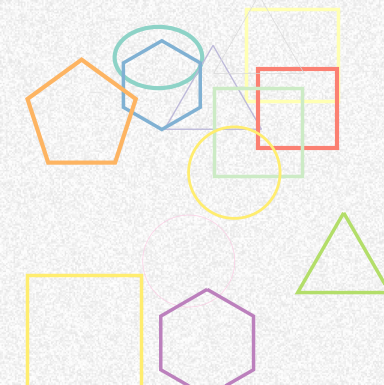[{"shape": "oval", "thickness": 3, "radius": 0.57, "center": [0.411, 0.851]}, {"shape": "square", "thickness": 2.5, "radius": 0.6, "center": [0.758, 0.858]}, {"shape": "triangle", "thickness": 1, "radius": 0.73, "center": [0.553, 0.737]}, {"shape": "square", "thickness": 3, "radius": 0.51, "center": [0.772, 0.718]}, {"shape": "hexagon", "thickness": 2.5, "radius": 0.58, "center": [0.42, 0.779]}, {"shape": "pentagon", "thickness": 3, "radius": 0.74, "center": [0.212, 0.697]}, {"shape": "triangle", "thickness": 2.5, "radius": 0.69, "center": [0.893, 0.309]}, {"shape": "circle", "thickness": 0.5, "radius": 0.6, "center": [0.49, 0.322]}, {"shape": "triangle", "thickness": 0.5, "radius": 0.68, "center": [0.673, 0.877]}, {"shape": "hexagon", "thickness": 2.5, "radius": 0.7, "center": [0.538, 0.109]}, {"shape": "square", "thickness": 2.5, "radius": 0.57, "center": [0.669, 0.657]}, {"shape": "circle", "thickness": 2, "radius": 0.59, "center": [0.609, 0.552]}, {"shape": "square", "thickness": 2.5, "radius": 0.74, "center": [0.217, 0.138]}]